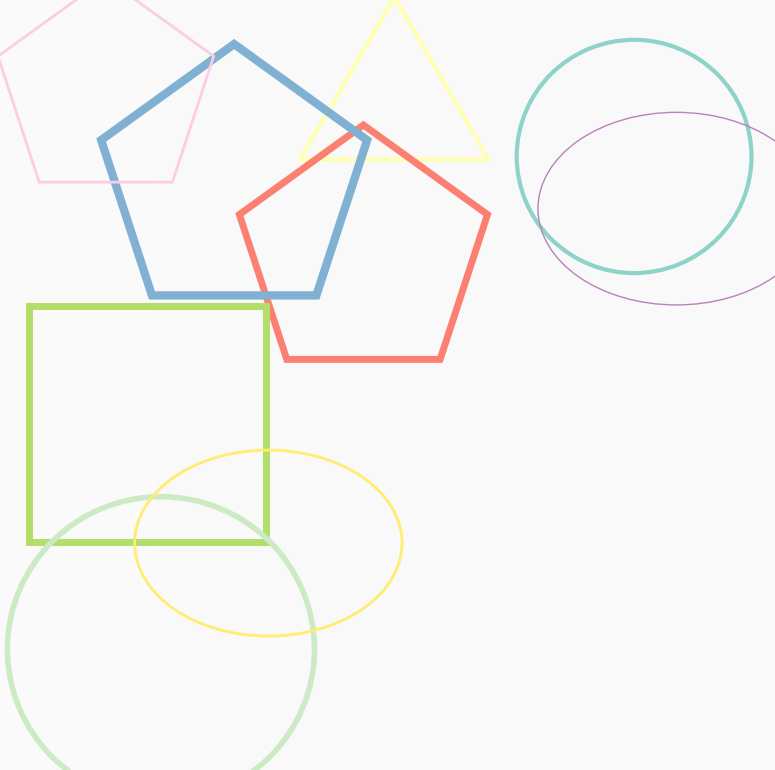[{"shape": "circle", "thickness": 1.5, "radius": 0.76, "center": [0.818, 0.797]}, {"shape": "triangle", "thickness": 1.5, "radius": 0.7, "center": [0.509, 0.863]}, {"shape": "pentagon", "thickness": 2.5, "radius": 0.84, "center": [0.469, 0.669]}, {"shape": "pentagon", "thickness": 3, "radius": 0.9, "center": [0.302, 0.762]}, {"shape": "square", "thickness": 2.5, "radius": 0.77, "center": [0.19, 0.449]}, {"shape": "pentagon", "thickness": 1, "radius": 0.73, "center": [0.137, 0.882]}, {"shape": "oval", "thickness": 0.5, "radius": 0.89, "center": [0.873, 0.729]}, {"shape": "circle", "thickness": 2, "radius": 0.99, "center": [0.208, 0.157]}, {"shape": "oval", "thickness": 1, "radius": 0.86, "center": [0.346, 0.295]}]